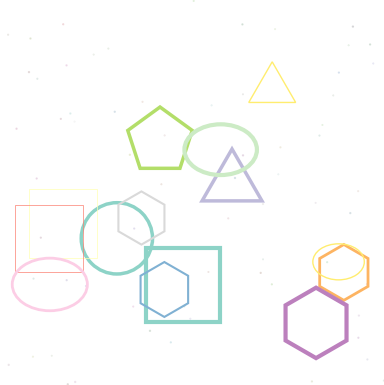[{"shape": "square", "thickness": 3, "radius": 0.48, "center": [0.475, 0.26]}, {"shape": "circle", "thickness": 2.5, "radius": 0.46, "center": [0.304, 0.381]}, {"shape": "square", "thickness": 0.5, "radius": 0.45, "center": [0.164, 0.419]}, {"shape": "triangle", "thickness": 2.5, "radius": 0.45, "center": [0.603, 0.523]}, {"shape": "square", "thickness": 0.5, "radius": 0.44, "center": [0.127, 0.381]}, {"shape": "hexagon", "thickness": 1.5, "radius": 0.36, "center": [0.427, 0.248]}, {"shape": "hexagon", "thickness": 2, "radius": 0.36, "center": [0.893, 0.292]}, {"shape": "pentagon", "thickness": 2.5, "radius": 0.44, "center": [0.416, 0.634]}, {"shape": "oval", "thickness": 2, "radius": 0.49, "center": [0.129, 0.261]}, {"shape": "hexagon", "thickness": 1.5, "radius": 0.35, "center": [0.367, 0.434]}, {"shape": "hexagon", "thickness": 3, "radius": 0.46, "center": [0.821, 0.161]}, {"shape": "oval", "thickness": 3, "radius": 0.47, "center": [0.573, 0.611]}, {"shape": "triangle", "thickness": 1, "radius": 0.35, "center": [0.707, 0.769]}, {"shape": "oval", "thickness": 1, "radius": 0.33, "center": [0.879, 0.32]}]